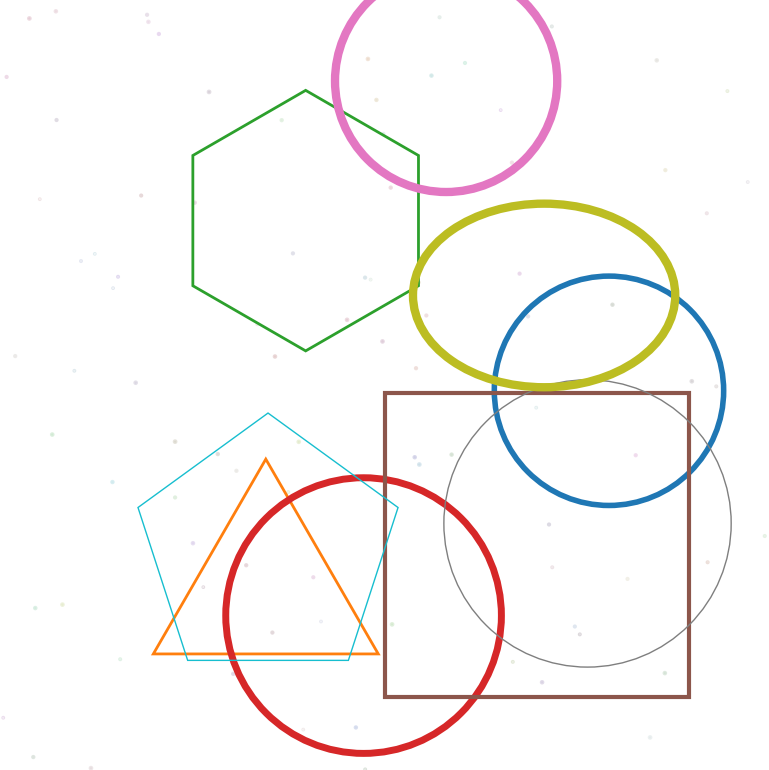[{"shape": "circle", "thickness": 2, "radius": 0.74, "center": [0.791, 0.492]}, {"shape": "triangle", "thickness": 1, "radius": 0.84, "center": [0.345, 0.235]}, {"shape": "hexagon", "thickness": 1, "radius": 0.85, "center": [0.397, 0.713]}, {"shape": "circle", "thickness": 2.5, "radius": 0.89, "center": [0.472, 0.201]}, {"shape": "square", "thickness": 1.5, "radius": 0.99, "center": [0.697, 0.292]}, {"shape": "circle", "thickness": 3, "radius": 0.72, "center": [0.579, 0.895]}, {"shape": "circle", "thickness": 0.5, "radius": 0.93, "center": [0.763, 0.32]}, {"shape": "oval", "thickness": 3, "radius": 0.85, "center": [0.707, 0.616]}, {"shape": "pentagon", "thickness": 0.5, "radius": 0.89, "center": [0.348, 0.286]}]